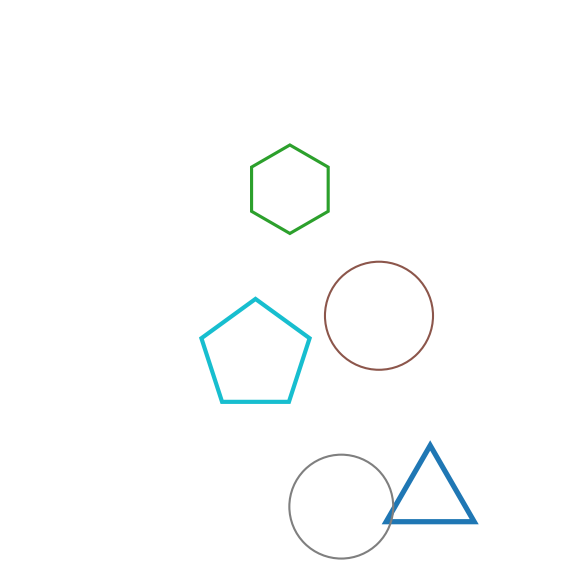[{"shape": "triangle", "thickness": 2.5, "radius": 0.44, "center": [0.745, 0.14]}, {"shape": "hexagon", "thickness": 1.5, "radius": 0.38, "center": [0.502, 0.671]}, {"shape": "circle", "thickness": 1, "radius": 0.47, "center": [0.656, 0.452]}, {"shape": "circle", "thickness": 1, "radius": 0.45, "center": [0.591, 0.122]}, {"shape": "pentagon", "thickness": 2, "radius": 0.49, "center": [0.442, 0.383]}]